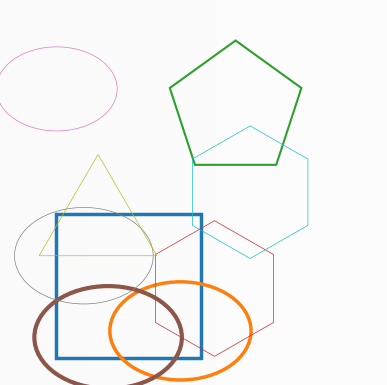[{"shape": "square", "thickness": 2.5, "radius": 0.93, "center": [0.332, 0.258]}, {"shape": "oval", "thickness": 2.5, "radius": 0.91, "center": [0.466, 0.14]}, {"shape": "pentagon", "thickness": 1.5, "radius": 0.89, "center": [0.608, 0.716]}, {"shape": "hexagon", "thickness": 0.5, "radius": 0.88, "center": [0.554, 0.251]}, {"shape": "oval", "thickness": 3, "radius": 0.95, "center": [0.279, 0.124]}, {"shape": "oval", "thickness": 0.5, "radius": 0.78, "center": [0.146, 0.769]}, {"shape": "oval", "thickness": 0.5, "radius": 0.89, "center": [0.216, 0.336]}, {"shape": "triangle", "thickness": 0.5, "radius": 0.88, "center": [0.253, 0.423]}, {"shape": "hexagon", "thickness": 0.5, "radius": 0.86, "center": [0.646, 0.501]}]